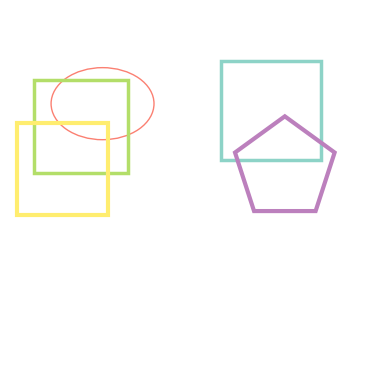[{"shape": "square", "thickness": 2.5, "radius": 0.65, "center": [0.704, 0.713]}, {"shape": "oval", "thickness": 1, "radius": 0.67, "center": [0.266, 0.731]}, {"shape": "square", "thickness": 2.5, "radius": 0.6, "center": [0.21, 0.671]}, {"shape": "pentagon", "thickness": 3, "radius": 0.68, "center": [0.74, 0.562]}, {"shape": "square", "thickness": 3, "radius": 0.59, "center": [0.163, 0.561]}]